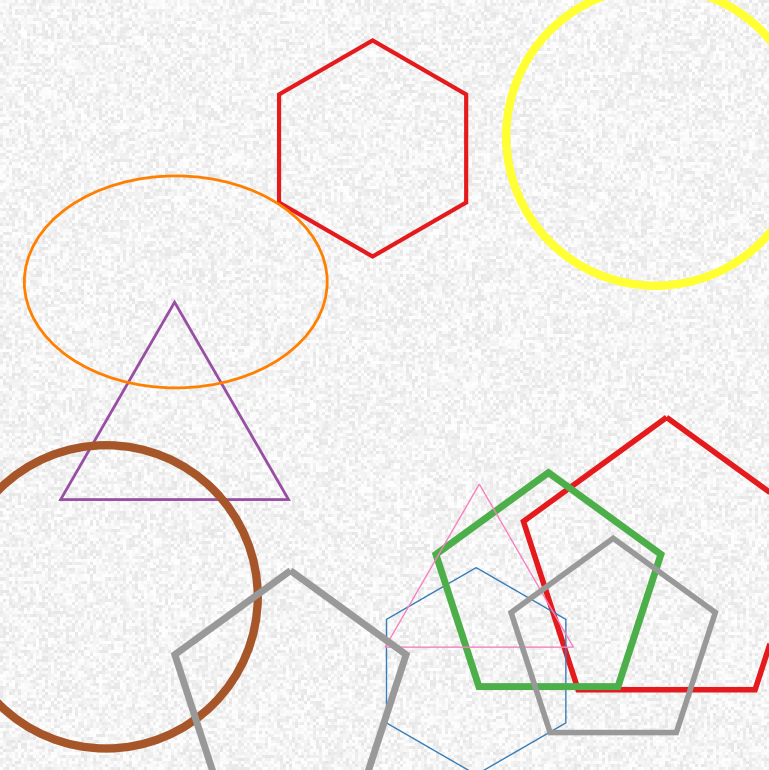[{"shape": "hexagon", "thickness": 1.5, "radius": 0.7, "center": [0.484, 0.807]}, {"shape": "pentagon", "thickness": 2, "radius": 0.98, "center": [0.866, 0.262]}, {"shape": "hexagon", "thickness": 0.5, "radius": 0.67, "center": [0.618, 0.128]}, {"shape": "pentagon", "thickness": 2.5, "radius": 0.77, "center": [0.712, 0.233]}, {"shape": "triangle", "thickness": 1, "radius": 0.85, "center": [0.227, 0.437]}, {"shape": "oval", "thickness": 1, "radius": 0.98, "center": [0.228, 0.634]}, {"shape": "circle", "thickness": 3, "radius": 0.97, "center": [0.851, 0.823]}, {"shape": "circle", "thickness": 3, "radius": 0.98, "center": [0.138, 0.225]}, {"shape": "triangle", "thickness": 0.5, "radius": 0.71, "center": [0.622, 0.23]}, {"shape": "pentagon", "thickness": 2.5, "radius": 0.79, "center": [0.377, 0.101]}, {"shape": "pentagon", "thickness": 2, "radius": 0.7, "center": [0.796, 0.161]}]